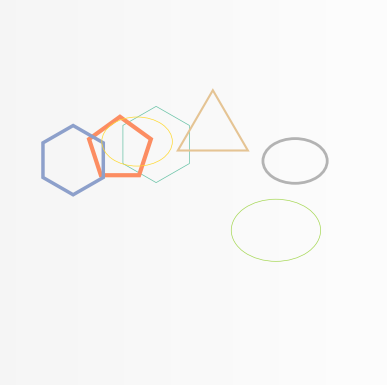[{"shape": "hexagon", "thickness": 0.5, "radius": 0.5, "center": [0.403, 0.625]}, {"shape": "pentagon", "thickness": 3, "radius": 0.42, "center": [0.31, 0.613]}, {"shape": "hexagon", "thickness": 2.5, "radius": 0.45, "center": [0.189, 0.584]}, {"shape": "oval", "thickness": 0.5, "radius": 0.58, "center": [0.712, 0.402]}, {"shape": "oval", "thickness": 0.5, "radius": 0.46, "center": [0.354, 0.632]}, {"shape": "triangle", "thickness": 1.5, "radius": 0.52, "center": [0.549, 0.661]}, {"shape": "oval", "thickness": 2, "radius": 0.41, "center": [0.761, 0.582]}]